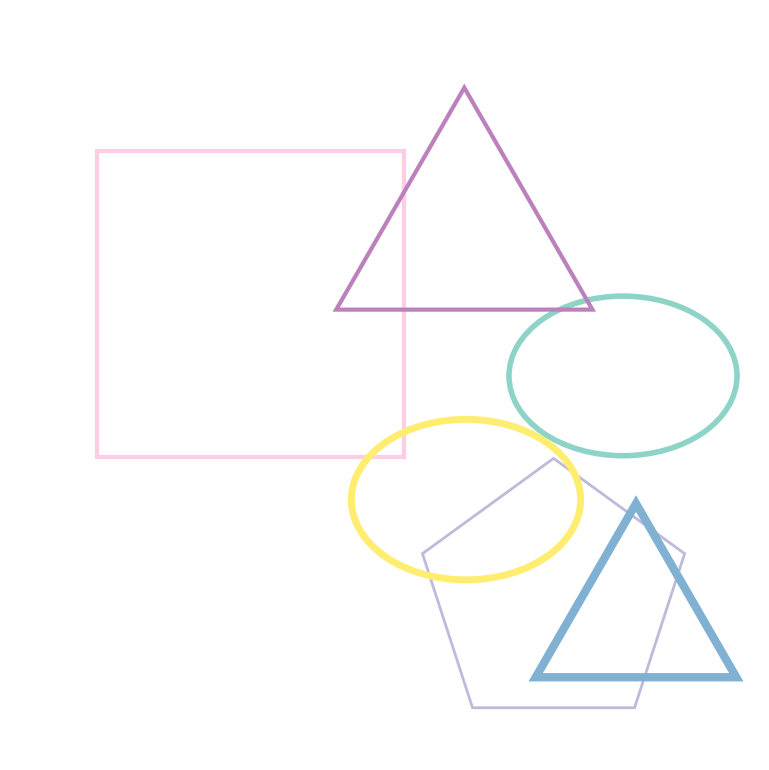[{"shape": "oval", "thickness": 2, "radius": 0.74, "center": [0.809, 0.512]}, {"shape": "pentagon", "thickness": 1, "radius": 0.89, "center": [0.719, 0.226]}, {"shape": "triangle", "thickness": 3, "radius": 0.75, "center": [0.826, 0.196]}, {"shape": "square", "thickness": 1.5, "radius": 0.99, "center": [0.325, 0.606]}, {"shape": "triangle", "thickness": 1.5, "radius": 0.96, "center": [0.603, 0.694]}, {"shape": "oval", "thickness": 2.5, "radius": 0.74, "center": [0.605, 0.351]}]